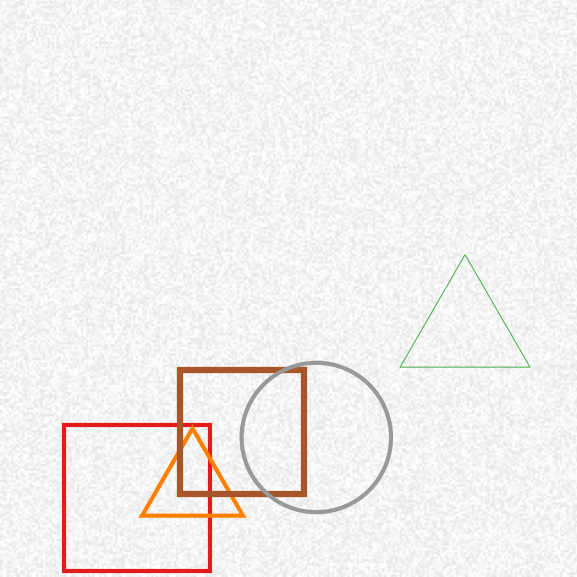[{"shape": "square", "thickness": 2, "radius": 0.63, "center": [0.238, 0.136]}, {"shape": "triangle", "thickness": 0.5, "radius": 0.65, "center": [0.805, 0.428]}, {"shape": "triangle", "thickness": 2, "radius": 0.5, "center": [0.333, 0.157]}, {"shape": "square", "thickness": 3, "radius": 0.53, "center": [0.419, 0.251]}, {"shape": "circle", "thickness": 2, "radius": 0.65, "center": [0.548, 0.242]}]